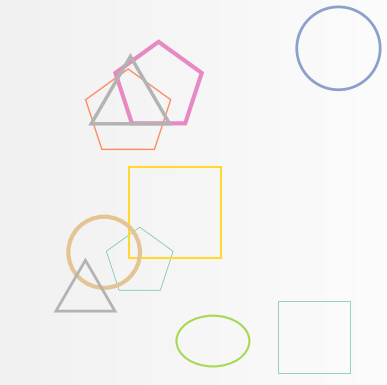[{"shape": "pentagon", "thickness": 0.5, "radius": 0.45, "center": [0.361, 0.319]}, {"shape": "square", "thickness": 0.5, "radius": 0.47, "center": [0.81, 0.124]}, {"shape": "pentagon", "thickness": 1, "radius": 0.58, "center": [0.331, 0.705]}, {"shape": "circle", "thickness": 2, "radius": 0.54, "center": [0.873, 0.874]}, {"shape": "pentagon", "thickness": 3, "radius": 0.59, "center": [0.409, 0.774]}, {"shape": "oval", "thickness": 1.5, "radius": 0.47, "center": [0.55, 0.114]}, {"shape": "square", "thickness": 1.5, "radius": 0.59, "center": [0.451, 0.447]}, {"shape": "circle", "thickness": 3, "radius": 0.46, "center": [0.269, 0.345]}, {"shape": "triangle", "thickness": 2, "radius": 0.44, "center": [0.22, 0.236]}, {"shape": "triangle", "thickness": 2.5, "radius": 0.58, "center": [0.337, 0.737]}]